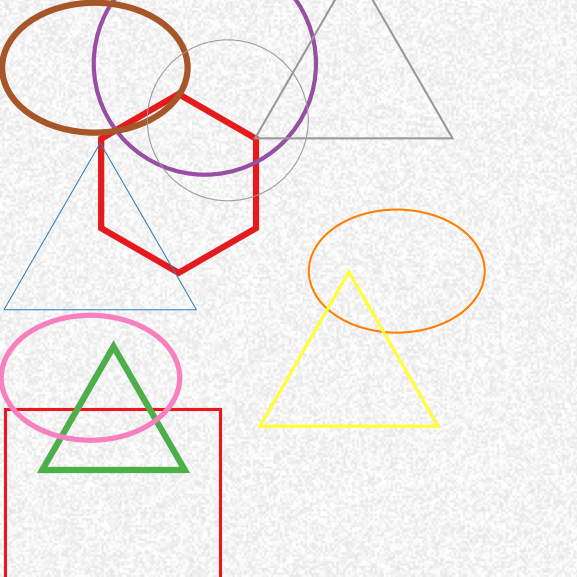[{"shape": "square", "thickness": 1.5, "radius": 0.93, "center": [0.194, 0.104]}, {"shape": "hexagon", "thickness": 3, "radius": 0.77, "center": [0.309, 0.681]}, {"shape": "triangle", "thickness": 0.5, "radius": 0.96, "center": [0.174, 0.559]}, {"shape": "triangle", "thickness": 3, "radius": 0.71, "center": [0.197, 0.257]}, {"shape": "circle", "thickness": 2, "radius": 0.96, "center": [0.355, 0.889]}, {"shape": "oval", "thickness": 1, "radius": 0.76, "center": [0.687, 0.53]}, {"shape": "triangle", "thickness": 1.5, "radius": 0.89, "center": [0.604, 0.35]}, {"shape": "oval", "thickness": 3, "radius": 0.8, "center": [0.164, 0.882]}, {"shape": "oval", "thickness": 2.5, "radius": 0.77, "center": [0.157, 0.345]}, {"shape": "triangle", "thickness": 1, "radius": 0.99, "center": [0.613, 0.858]}, {"shape": "circle", "thickness": 0.5, "radius": 0.7, "center": [0.394, 0.791]}]